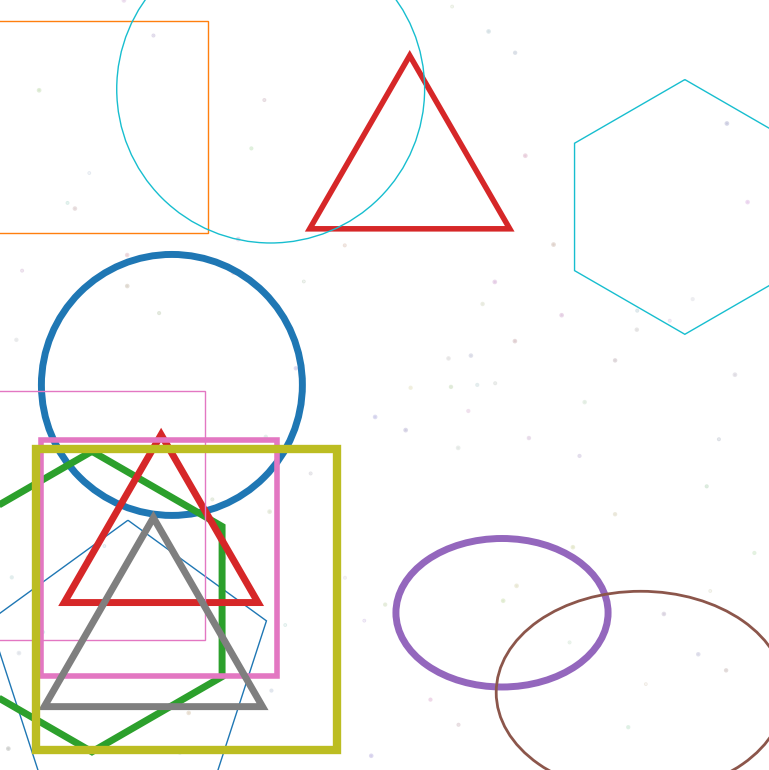[{"shape": "circle", "thickness": 2.5, "radius": 0.85, "center": [0.223, 0.5]}, {"shape": "pentagon", "thickness": 0.5, "radius": 0.95, "center": [0.166, 0.135]}, {"shape": "square", "thickness": 0.5, "radius": 0.69, "center": [0.133, 0.835]}, {"shape": "hexagon", "thickness": 2.5, "radius": 0.98, "center": [0.119, 0.219]}, {"shape": "triangle", "thickness": 2, "radius": 0.75, "center": [0.532, 0.778]}, {"shape": "triangle", "thickness": 2.5, "radius": 0.73, "center": [0.209, 0.29]}, {"shape": "oval", "thickness": 2.5, "radius": 0.69, "center": [0.652, 0.204]}, {"shape": "oval", "thickness": 1, "radius": 0.94, "center": [0.832, 0.101]}, {"shape": "square", "thickness": 0.5, "radius": 0.81, "center": [0.105, 0.331]}, {"shape": "square", "thickness": 2, "radius": 0.77, "center": [0.207, 0.276]}, {"shape": "triangle", "thickness": 2.5, "radius": 0.82, "center": [0.199, 0.164]}, {"shape": "square", "thickness": 3, "radius": 0.98, "center": [0.242, 0.222]}, {"shape": "hexagon", "thickness": 0.5, "radius": 0.83, "center": [0.889, 0.731]}, {"shape": "circle", "thickness": 0.5, "radius": 1.0, "center": [0.352, 0.884]}]